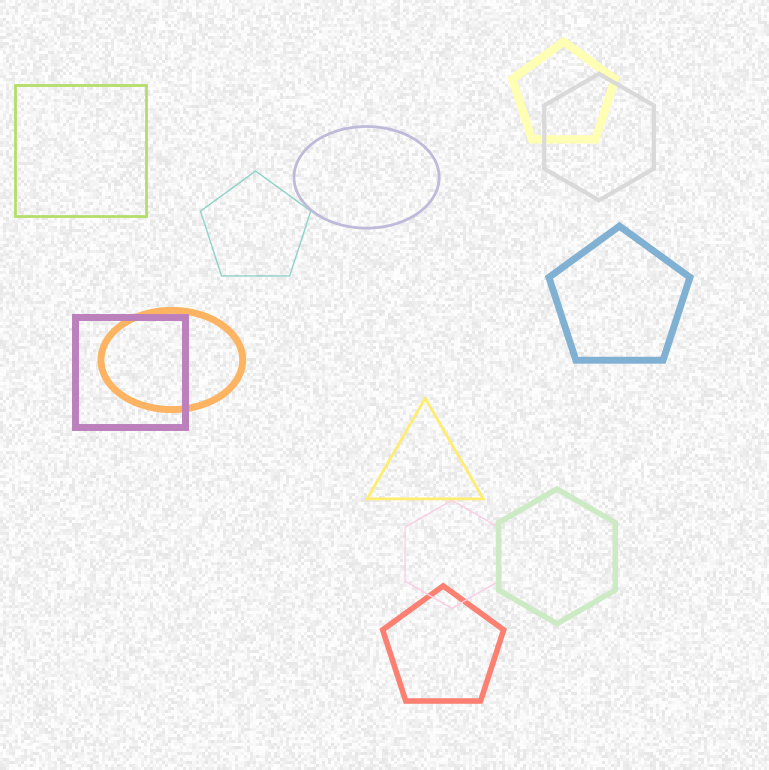[{"shape": "pentagon", "thickness": 0.5, "radius": 0.38, "center": [0.332, 0.703]}, {"shape": "pentagon", "thickness": 3, "radius": 0.35, "center": [0.732, 0.876]}, {"shape": "oval", "thickness": 1, "radius": 0.47, "center": [0.476, 0.77]}, {"shape": "pentagon", "thickness": 2, "radius": 0.41, "center": [0.576, 0.156]}, {"shape": "pentagon", "thickness": 2.5, "radius": 0.48, "center": [0.805, 0.61]}, {"shape": "oval", "thickness": 2.5, "radius": 0.46, "center": [0.223, 0.532]}, {"shape": "square", "thickness": 1, "radius": 0.42, "center": [0.104, 0.804]}, {"shape": "hexagon", "thickness": 0.5, "radius": 0.35, "center": [0.587, 0.28]}, {"shape": "hexagon", "thickness": 1.5, "radius": 0.41, "center": [0.778, 0.822]}, {"shape": "square", "thickness": 2.5, "radius": 0.36, "center": [0.169, 0.517]}, {"shape": "hexagon", "thickness": 2, "radius": 0.44, "center": [0.723, 0.277]}, {"shape": "triangle", "thickness": 1, "radius": 0.44, "center": [0.552, 0.396]}]